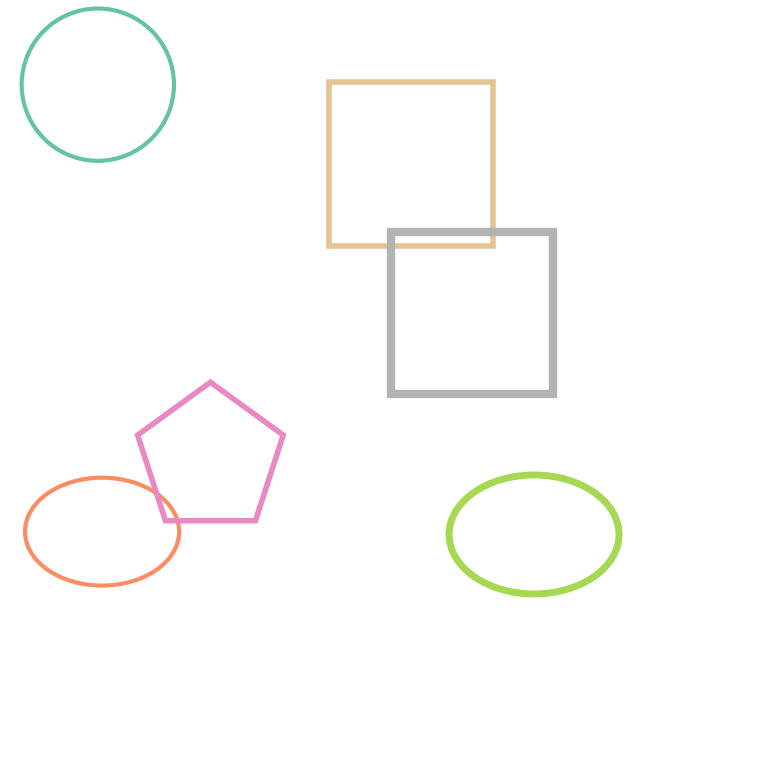[{"shape": "circle", "thickness": 1.5, "radius": 0.49, "center": [0.127, 0.89]}, {"shape": "oval", "thickness": 1.5, "radius": 0.5, "center": [0.133, 0.31]}, {"shape": "pentagon", "thickness": 2, "radius": 0.5, "center": [0.273, 0.404]}, {"shape": "oval", "thickness": 2.5, "radius": 0.55, "center": [0.694, 0.306]}, {"shape": "square", "thickness": 2, "radius": 0.53, "center": [0.534, 0.787]}, {"shape": "square", "thickness": 3, "radius": 0.52, "center": [0.613, 0.593]}]